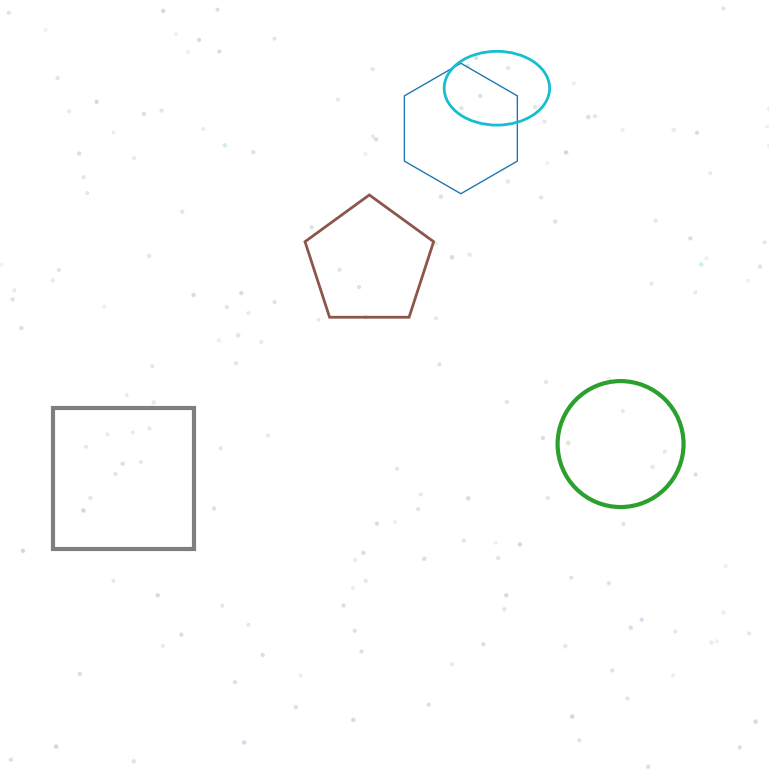[{"shape": "hexagon", "thickness": 0.5, "radius": 0.42, "center": [0.599, 0.833]}, {"shape": "circle", "thickness": 1.5, "radius": 0.41, "center": [0.806, 0.423]}, {"shape": "pentagon", "thickness": 1, "radius": 0.44, "center": [0.48, 0.659]}, {"shape": "square", "thickness": 1.5, "radius": 0.46, "center": [0.161, 0.378]}, {"shape": "oval", "thickness": 1, "radius": 0.34, "center": [0.645, 0.885]}]